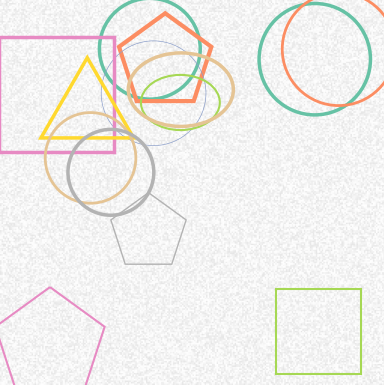[{"shape": "circle", "thickness": 2.5, "radius": 0.65, "center": [0.389, 0.873]}, {"shape": "circle", "thickness": 2.5, "radius": 0.72, "center": [0.818, 0.846]}, {"shape": "pentagon", "thickness": 3, "radius": 0.63, "center": [0.429, 0.839]}, {"shape": "circle", "thickness": 2, "radius": 0.73, "center": [0.88, 0.873]}, {"shape": "circle", "thickness": 0.5, "radius": 0.68, "center": [0.399, 0.758]}, {"shape": "pentagon", "thickness": 1.5, "radius": 0.75, "center": [0.13, 0.105]}, {"shape": "square", "thickness": 2.5, "radius": 0.75, "center": [0.147, 0.756]}, {"shape": "square", "thickness": 1.5, "radius": 0.55, "center": [0.827, 0.139]}, {"shape": "oval", "thickness": 1.5, "radius": 0.51, "center": [0.468, 0.734]}, {"shape": "triangle", "thickness": 2.5, "radius": 0.69, "center": [0.227, 0.711]}, {"shape": "oval", "thickness": 2.5, "radius": 0.68, "center": [0.47, 0.767]}, {"shape": "circle", "thickness": 2, "radius": 0.59, "center": [0.235, 0.59]}, {"shape": "pentagon", "thickness": 1, "radius": 0.51, "center": [0.386, 0.397]}, {"shape": "circle", "thickness": 2.5, "radius": 0.56, "center": [0.288, 0.552]}]